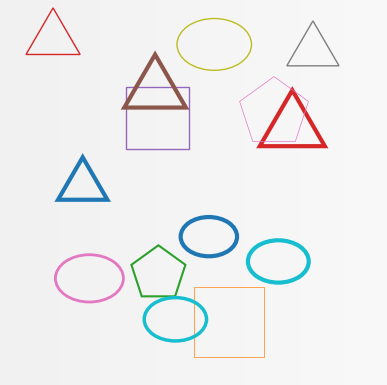[{"shape": "oval", "thickness": 3, "radius": 0.36, "center": [0.539, 0.385]}, {"shape": "triangle", "thickness": 3, "radius": 0.37, "center": [0.213, 0.518]}, {"shape": "square", "thickness": 0.5, "radius": 0.46, "center": [0.591, 0.163]}, {"shape": "pentagon", "thickness": 1.5, "radius": 0.37, "center": [0.409, 0.29]}, {"shape": "triangle", "thickness": 3, "radius": 0.48, "center": [0.754, 0.669]}, {"shape": "triangle", "thickness": 1, "radius": 0.4, "center": [0.137, 0.899]}, {"shape": "square", "thickness": 1, "radius": 0.4, "center": [0.407, 0.694]}, {"shape": "triangle", "thickness": 3, "radius": 0.46, "center": [0.4, 0.766]}, {"shape": "oval", "thickness": 2, "radius": 0.44, "center": [0.231, 0.277]}, {"shape": "pentagon", "thickness": 0.5, "radius": 0.47, "center": [0.707, 0.708]}, {"shape": "triangle", "thickness": 1, "radius": 0.39, "center": [0.808, 0.868]}, {"shape": "oval", "thickness": 1, "radius": 0.48, "center": [0.553, 0.885]}, {"shape": "oval", "thickness": 3, "radius": 0.39, "center": [0.718, 0.321]}, {"shape": "oval", "thickness": 2.5, "radius": 0.4, "center": [0.453, 0.171]}]